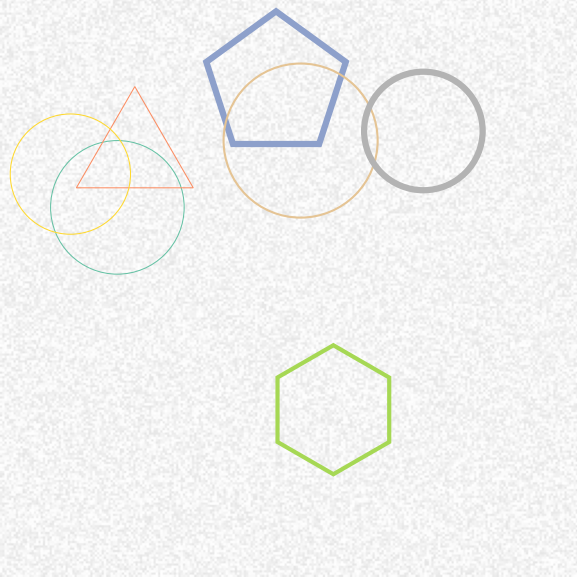[{"shape": "circle", "thickness": 0.5, "radius": 0.58, "center": [0.203, 0.64]}, {"shape": "triangle", "thickness": 0.5, "radius": 0.58, "center": [0.233, 0.732]}, {"shape": "pentagon", "thickness": 3, "radius": 0.63, "center": [0.478, 0.853]}, {"shape": "hexagon", "thickness": 2, "radius": 0.56, "center": [0.577, 0.29]}, {"shape": "circle", "thickness": 0.5, "radius": 0.52, "center": [0.122, 0.698]}, {"shape": "circle", "thickness": 1, "radius": 0.67, "center": [0.521, 0.756]}, {"shape": "circle", "thickness": 3, "radius": 0.51, "center": [0.733, 0.772]}]